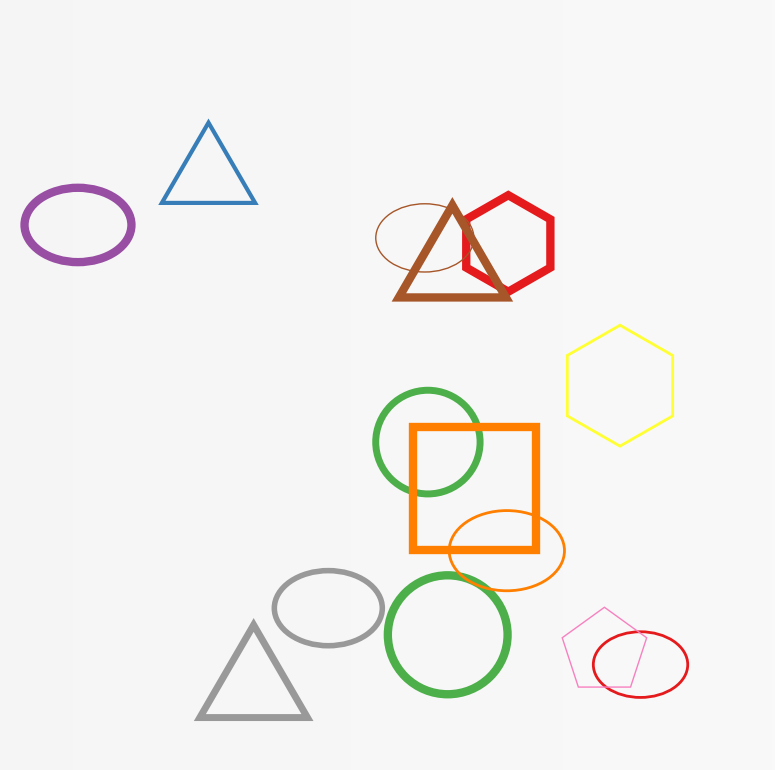[{"shape": "oval", "thickness": 1, "radius": 0.3, "center": [0.826, 0.137]}, {"shape": "hexagon", "thickness": 3, "radius": 0.31, "center": [0.656, 0.684]}, {"shape": "triangle", "thickness": 1.5, "radius": 0.35, "center": [0.269, 0.771]}, {"shape": "circle", "thickness": 2.5, "radius": 0.34, "center": [0.552, 0.426]}, {"shape": "circle", "thickness": 3, "radius": 0.39, "center": [0.578, 0.176]}, {"shape": "oval", "thickness": 3, "radius": 0.34, "center": [0.101, 0.708]}, {"shape": "oval", "thickness": 1, "radius": 0.37, "center": [0.654, 0.285]}, {"shape": "square", "thickness": 3, "radius": 0.4, "center": [0.613, 0.365]}, {"shape": "hexagon", "thickness": 1, "radius": 0.39, "center": [0.8, 0.499]}, {"shape": "triangle", "thickness": 3, "radius": 0.4, "center": [0.584, 0.654]}, {"shape": "oval", "thickness": 0.5, "radius": 0.32, "center": [0.548, 0.691]}, {"shape": "pentagon", "thickness": 0.5, "radius": 0.29, "center": [0.78, 0.154]}, {"shape": "oval", "thickness": 2, "radius": 0.35, "center": [0.424, 0.21]}, {"shape": "triangle", "thickness": 2.5, "radius": 0.4, "center": [0.327, 0.108]}]